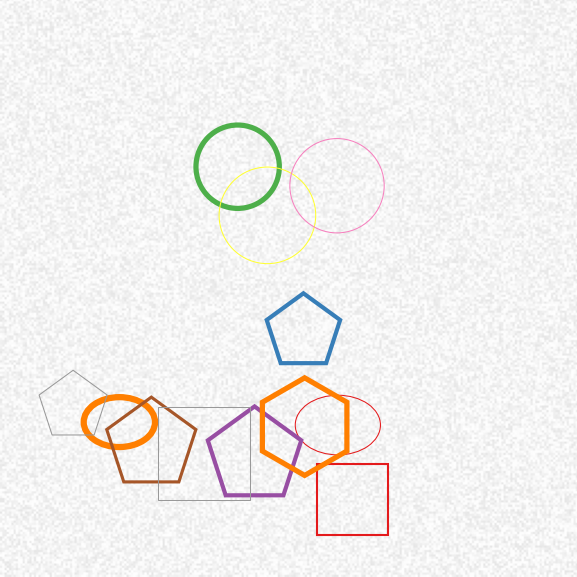[{"shape": "square", "thickness": 1, "radius": 0.31, "center": [0.61, 0.134]}, {"shape": "oval", "thickness": 0.5, "radius": 0.37, "center": [0.585, 0.263]}, {"shape": "pentagon", "thickness": 2, "radius": 0.33, "center": [0.525, 0.424]}, {"shape": "circle", "thickness": 2.5, "radius": 0.36, "center": [0.412, 0.71]}, {"shape": "pentagon", "thickness": 2, "radius": 0.43, "center": [0.441, 0.21]}, {"shape": "hexagon", "thickness": 2.5, "radius": 0.42, "center": [0.528, 0.26]}, {"shape": "oval", "thickness": 3, "radius": 0.31, "center": [0.207, 0.268]}, {"shape": "circle", "thickness": 0.5, "radius": 0.42, "center": [0.463, 0.626]}, {"shape": "pentagon", "thickness": 1.5, "radius": 0.41, "center": [0.262, 0.23]}, {"shape": "circle", "thickness": 0.5, "radius": 0.41, "center": [0.584, 0.678]}, {"shape": "square", "thickness": 0.5, "radius": 0.4, "center": [0.353, 0.214]}, {"shape": "pentagon", "thickness": 0.5, "radius": 0.31, "center": [0.127, 0.296]}]